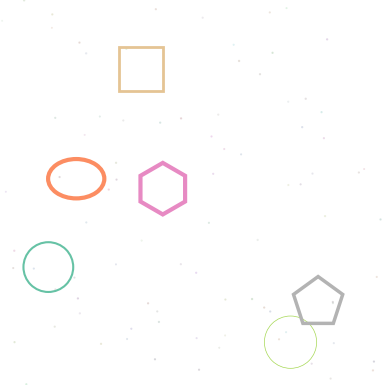[{"shape": "circle", "thickness": 1.5, "radius": 0.32, "center": [0.126, 0.306]}, {"shape": "oval", "thickness": 3, "radius": 0.37, "center": [0.198, 0.536]}, {"shape": "hexagon", "thickness": 3, "radius": 0.33, "center": [0.423, 0.51]}, {"shape": "circle", "thickness": 0.5, "radius": 0.34, "center": [0.755, 0.111]}, {"shape": "square", "thickness": 2, "radius": 0.29, "center": [0.366, 0.821]}, {"shape": "pentagon", "thickness": 2.5, "radius": 0.34, "center": [0.826, 0.214]}]